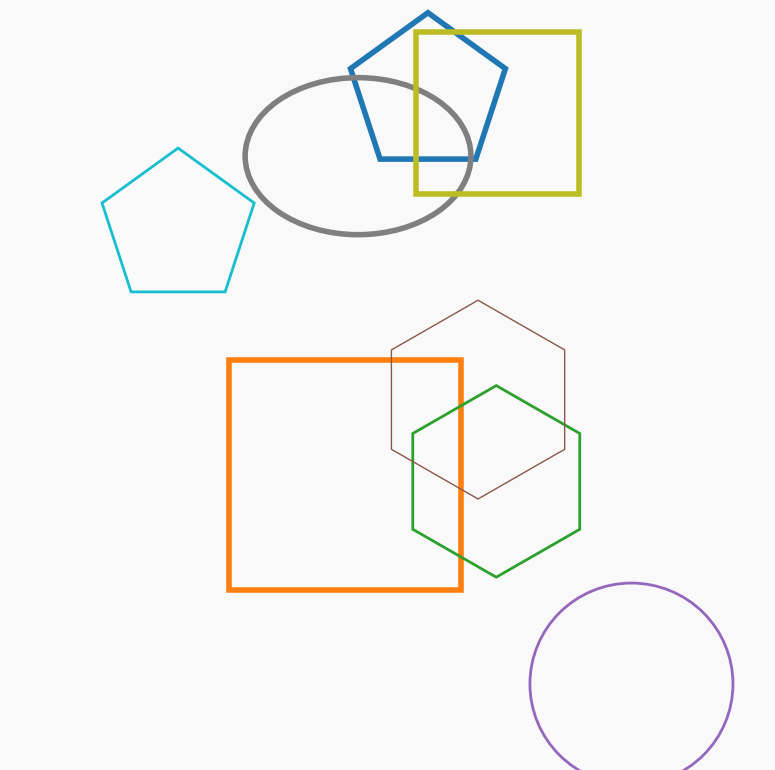[{"shape": "pentagon", "thickness": 2, "radius": 0.53, "center": [0.552, 0.878]}, {"shape": "square", "thickness": 2, "radius": 0.75, "center": [0.445, 0.383]}, {"shape": "hexagon", "thickness": 1, "radius": 0.62, "center": [0.64, 0.375]}, {"shape": "circle", "thickness": 1, "radius": 0.65, "center": [0.815, 0.112]}, {"shape": "hexagon", "thickness": 0.5, "radius": 0.65, "center": [0.617, 0.481]}, {"shape": "oval", "thickness": 2, "radius": 0.73, "center": [0.462, 0.797]}, {"shape": "square", "thickness": 2, "radius": 0.52, "center": [0.642, 0.853]}, {"shape": "pentagon", "thickness": 1, "radius": 0.52, "center": [0.23, 0.704]}]